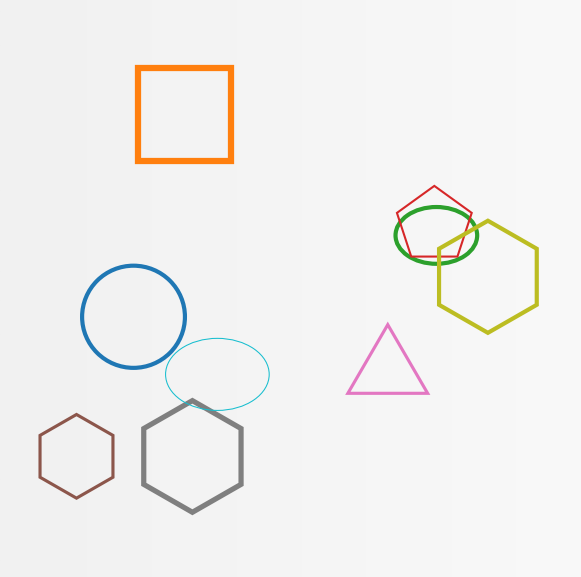[{"shape": "circle", "thickness": 2, "radius": 0.44, "center": [0.23, 0.451]}, {"shape": "square", "thickness": 3, "radius": 0.4, "center": [0.317, 0.801]}, {"shape": "oval", "thickness": 2, "radius": 0.35, "center": [0.751, 0.592]}, {"shape": "pentagon", "thickness": 1, "radius": 0.34, "center": [0.747, 0.61]}, {"shape": "hexagon", "thickness": 1.5, "radius": 0.36, "center": [0.132, 0.209]}, {"shape": "triangle", "thickness": 1.5, "radius": 0.4, "center": [0.667, 0.358]}, {"shape": "hexagon", "thickness": 2.5, "radius": 0.48, "center": [0.331, 0.209]}, {"shape": "hexagon", "thickness": 2, "radius": 0.49, "center": [0.839, 0.52]}, {"shape": "oval", "thickness": 0.5, "radius": 0.45, "center": [0.374, 0.351]}]